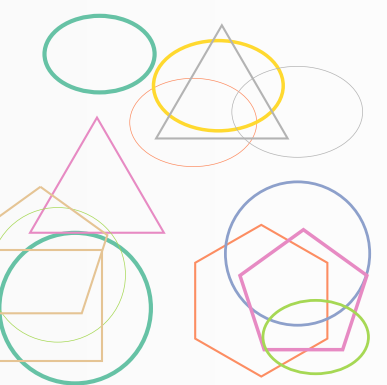[{"shape": "circle", "thickness": 3, "radius": 0.98, "center": [0.194, 0.2]}, {"shape": "oval", "thickness": 3, "radius": 0.71, "center": [0.257, 0.859]}, {"shape": "hexagon", "thickness": 1.5, "radius": 0.98, "center": [0.674, 0.219]}, {"shape": "oval", "thickness": 0.5, "radius": 0.82, "center": [0.499, 0.682]}, {"shape": "circle", "thickness": 2, "radius": 0.93, "center": [0.768, 0.341]}, {"shape": "pentagon", "thickness": 2.5, "radius": 0.86, "center": [0.783, 0.231]}, {"shape": "triangle", "thickness": 1.5, "radius": 1.0, "center": [0.25, 0.495]}, {"shape": "oval", "thickness": 2, "radius": 0.68, "center": [0.815, 0.125]}, {"shape": "circle", "thickness": 0.5, "radius": 0.87, "center": [0.149, 0.286]}, {"shape": "oval", "thickness": 2.5, "radius": 0.84, "center": [0.563, 0.777]}, {"shape": "pentagon", "thickness": 1.5, "radius": 0.91, "center": [0.104, 0.333]}, {"shape": "square", "thickness": 1.5, "radius": 0.72, "center": [0.119, 0.207]}, {"shape": "triangle", "thickness": 1.5, "radius": 0.98, "center": [0.573, 0.738]}, {"shape": "oval", "thickness": 0.5, "radius": 0.84, "center": [0.767, 0.71]}]